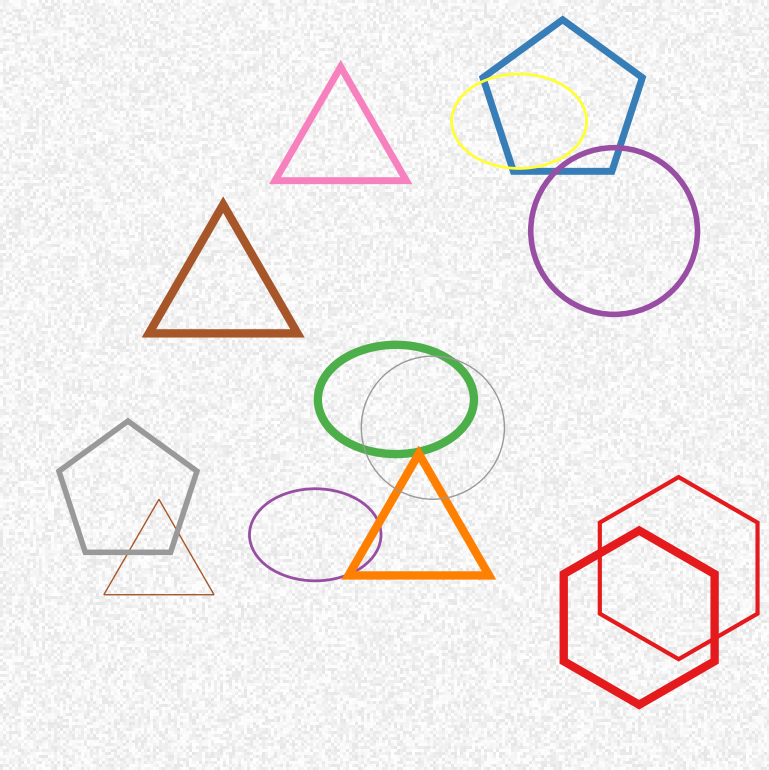[{"shape": "hexagon", "thickness": 3, "radius": 0.57, "center": [0.83, 0.198]}, {"shape": "hexagon", "thickness": 1.5, "radius": 0.59, "center": [0.881, 0.262]}, {"shape": "pentagon", "thickness": 2.5, "radius": 0.54, "center": [0.731, 0.866]}, {"shape": "oval", "thickness": 3, "radius": 0.51, "center": [0.514, 0.481]}, {"shape": "circle", "thickness": 2, "radius": 0.54, "center": [0.798, 0.7]}, {"shape": "oval", "thickness": 1, "radius": 0.43, "center": [0.409, 0.305]}, {"shape": "triangle", "thickness": 3, "radius": 0.53, "center": [0.544, 0.305]}, {"shape": "oval", "thickness": 1, "radius": 0.44, "center": [0.674, 0.843]}, {"shape": "triangle", "thickness": 3, "radius": 0.56, "center": [0.29, 0.623]}, {"shape": "triangle", "thickness": 0.5, "radius": 0.41, "center": [0.206, 0.269]}, {"shape": "triangle", "thickness": 2.5, "radius": 0.49, "center": [0.442, 0.815]}, {"shape": "circle", "thickness": 0.5, "radius": 0.46, "center": [0.562, 0.445]}, {"shape": "pentagon", "thickness": 2, "radius": 0.47, "center": [0.166, 0.359]}]